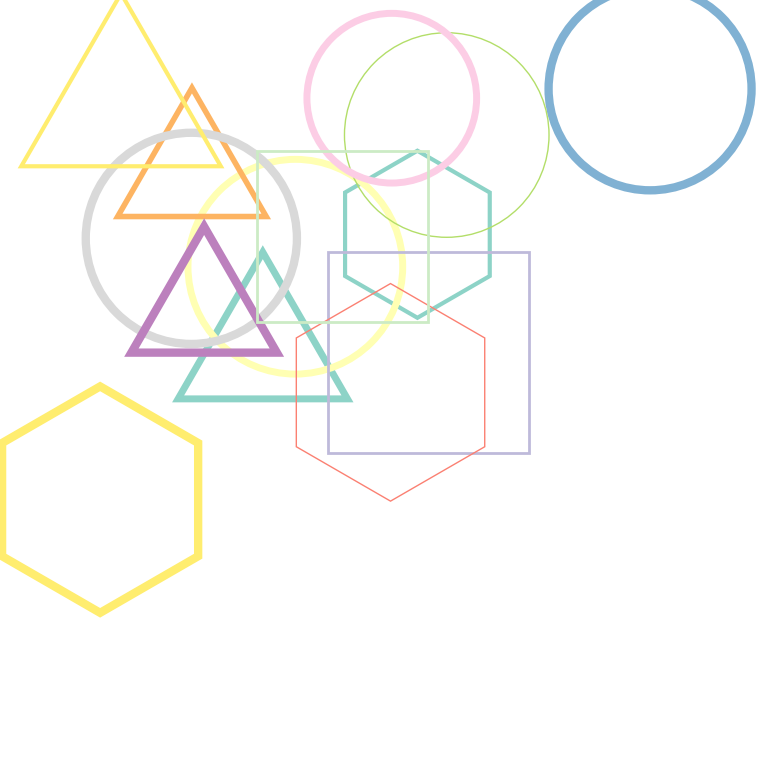[{"shape": "hexagon", "thickness": 1.5, "radius": 0.54, "center": [0.542, 0.696]}, {"shape": "triangle", "thickness": 2.5, "radius": 0.63, "center": [0.341, 0.545]}, {"shape": "circle", "thickness": 2.5, "radius": 0.7, "center": [0.384, 0.654]}, {"shape": "square", "thickness": 1, "radius": 0.65, "center": [0.557, 0.542]}, {"shape": "hexagon", "thickness": 0.5, "radius": 0.71, "center": [0.507, 0.49]}, {"shape": "circle", "thickness": 3, "radius": 0.66, "center": [0.844, 0.885]}, {"shape": "triangle", "thickness": 2, "radius": 0.56, "center": [0.249, 0.774]}, {"shape": "circle", "thickness": 0.5, "radius": 0.66, "center": [0.58, 0.825]}, {"shape": "circle", "thickness": 2.5, "radius": 0.55, "center": [0.509, 0.872]}, {"shape": "circle", "thickness": 3, "radius": 0.69, "center": [0.248, 0.69]}, {"shape": "triangle", "thickness": 3, "radius": 0.55, "center": [0.265, 0.597]}, {"shape": "square", "thickness": 1, "radius": 0.55, "center": [0.445, 0.693]}, {"shape": "hexagon", "thickness": 3, "radius": 0.74, "center": [0.13, 0.351]}, {"shape": "triangle", "thickness": 1.5, "radius": 0.75, "center": [0.157, 0.859]}]